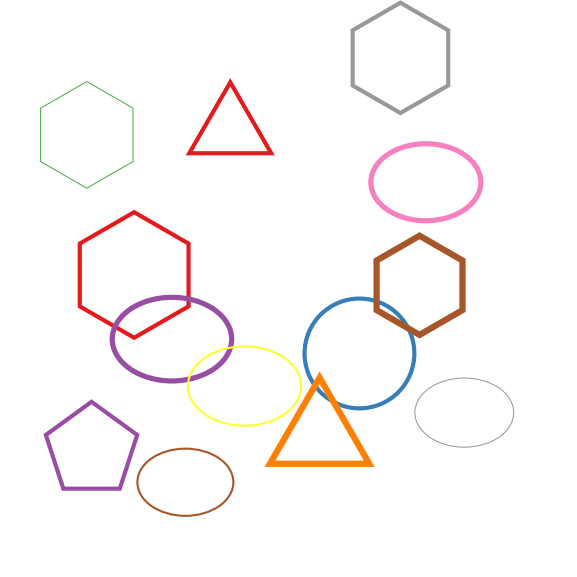[{"shape": "hexagon", "thickness": 2, "radius": 0.54, "center": [0.232, 0.523]}, {"shape": "triangle", "thickness": 2, "radius": 0.41, "center": [0.399, 0.775]}, {"shape": "circle", "thickness": 2, "radius": 0.48, "center": [0.622, 0.387]}, {"shape": "hexagon", "thickness": 0.5, "radius": 0.46, "center": [0.15, 0.766]}, {"shape": "oval", "thickness": 2.5, "radius": 0.52, "center": [0.298, 0.412]}, {"shape": "pentagon", "thickness": 2, "radius": 0.42, "center": [0.159, 0.22]}, {"shape": "triangle", "thickness": 3, "radius": 0.5, "center": [0.553, 0.246]}, {"shape": "oval", "thickness": 1, "radius": 0.49, "center": [0.423, 0.331]}, {"shape": "hexagon", "thickness": 3, "radius": 0.43, "center": [0.726, 0.505]}, {"shape": "oval", "thickness": 1, "radius": 0.42, "center": [0.321, 0.164]}, {"shape": "oval", "thickness": 2.5, "radius": 0.48, "center": [0.737, 0.684]}, {"shape": "hexagon", "thickness": 2, "radius": 0.48, "center": [0.693, 0.899]}, {"shape": "oval", "thickness": 0.5, "radius": 0.43, "center": [0.804, 0.285]}]